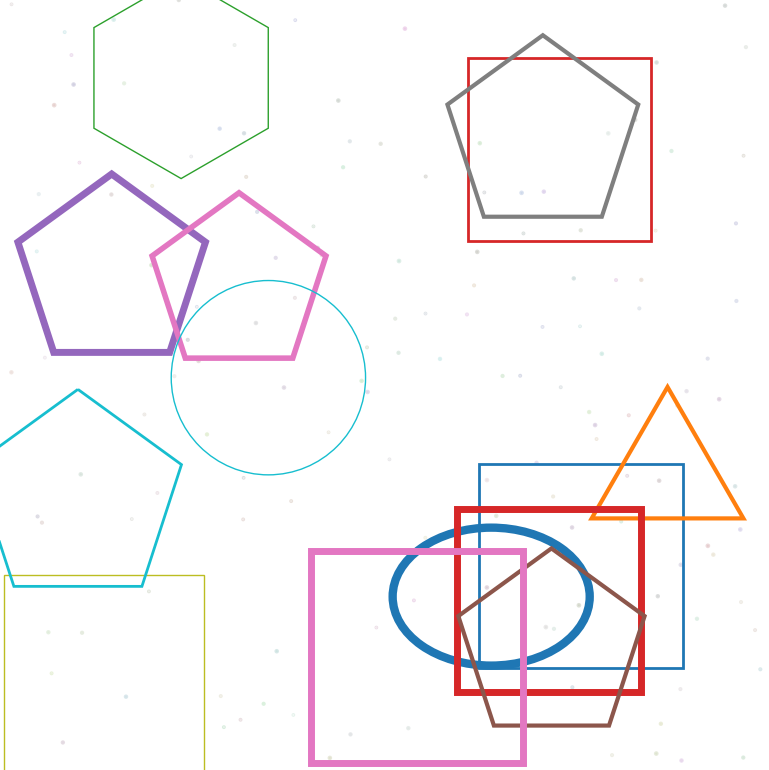[{"shape": "oval", "thickness": 3, "radius": 0.64, "center": [0.638, 0.225]}, {"shape": "square", "thickness": 1, "radius": 0.66, "center": [0.755, 0.265]}, {"shape": "triangle", "thickness": 1.5, "radius": 0.57, "center": [0.867, 0.384]}, {"shape": "hexagon", "thickness": 0.5, "radius": 0.65, "center": [0.235, 0.899]}, {"shape": "square", "thickness": 1, "radius": 0.59, "center": [0.727, 0.806]}, {"shape": "square", "thickness": 2.5, "radius": 0.6, "center": [0.713, 0.22]}, {"shape": "pentagon", "thickness": 2.5, "radius": 0.64, "center": [0.145, 0.646]}, {"shape": "pentagon", "thickness": 1.5, "radius": 0.64, "center": [0.716, 0.161]}, {"shape": "square", "thickness": 2.5, "radius": 0.69, "center": [0.541, 0.147]}, {"shape": "pentagon", "thickness": 2, "radius": 0.59, "center": [0.31, 0.631]}, {"shape": "pentagon", "thickness": 1.5, "radius": 0.65, "center": [0.705, 0.824]}, {"shape": "square", "thickness": 0.5, "radius": 0.65, "center": [0.135, 0.123]}, {"shape": "circle", "thickness": 0.5, "radius": 0.63, "center": [0.349, 0.509]}, {"shape": "pentagon", "thickness": 1, "radius": 0.71, "center": [0.101, 0.353]}]